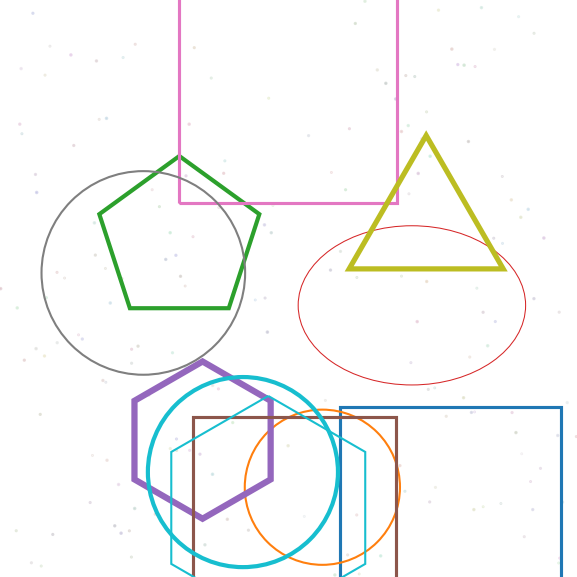[{"shape": "square", "thickness": 1.5, "radius": 0.95, "center": [0.78, 0.103]}, {"shape": "circle", "thickness": 1, "radius": 0.67, "center": [0.558, 0.155]}, {"shape": "pentagon", "thickness": 2, "radius": 0.73, "center": [0.311, 0.583]}, {"shape": "oval", "thickness": 0.5, "radius": 0.98, "center": [0.713, 0.47]}, {"shape": "hexagon", "thickness": 3, "radius": 0.68, "center": [0.351, 0.237]}, {"shape": "square", "thickness": 1.5, "radius": 0.88, "center": [0.51, 0.102]}, {"shape": "square", "thickness": 1.5, "radius": 0.95, "center": [0.498, 0.836]}, {"shape": "circle", "thickness": 1, "radius": 0.88, "center": [0.248, 0.527]}, {"shape": "triangle", "thickness": 2.5, "radius": 0.77, "center": [0.738, 0.611]}, {"shape": "hexagon", "thickness": 1, "radius": 0.97, "center": [0.465, 0.12]}, {"shape": "circle", "thickness": 2, "radius": 0.82, "center": [0.421, 0.182]}]